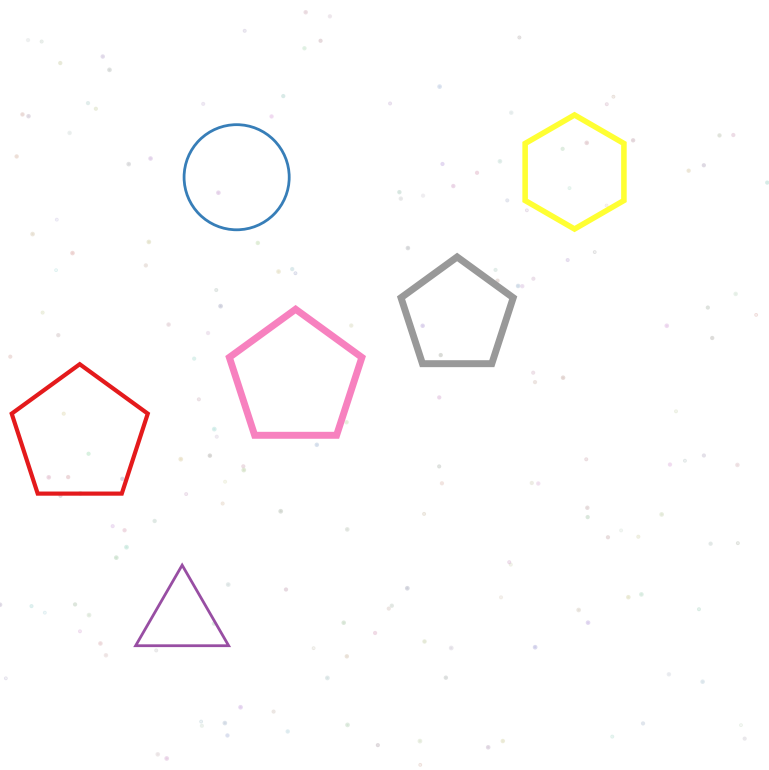[{"shape": "pentagon", "thickness": 1.5, "radius": 0.46, "center": [0.104, 0.434]}, {"shape": "circle", "thickness": 1, "radius": 0.34, "center": [0.307, 0.77]}, {"shape": "triangle", "thickness": 1, "radius": 0.35, "center": [0.237, 0.196]}, {"shape": "hexagon", "thickness": 2, "radius": 0.37, "center": [0.746, 0.777]}, {"shape": "pentagon", "thickness": 2.5, "radius": 0.45, "center": [0.384, 0.508]}, {"shape": "pentagon", "thickness": 2.5, "radius": 0.38, "center": [0.594, 0.59]}]